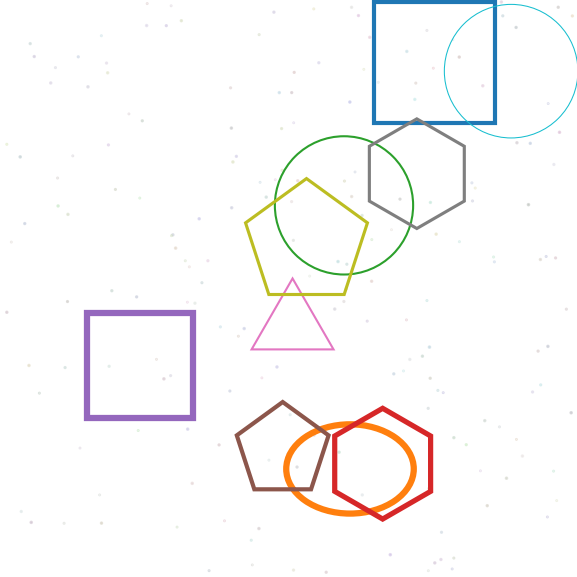[{"shape": "square", "thickness": 2, "radius": 0.52, "center": [0.753, 0.891]}, {"shape": "oval", "thickness": 3, "radius": 0.55, "center": [0.606, 0.187]}, {"shape": "circle", "thickness": 1, "radius": 0.6, "center": [0.596, 0.643]}, {"shape": "hexagon", "thickness": 2.5, "radius": 0.48, "center": [0.663, 0.196]}, {"shape": "square", "thickness": 3, "radius": 0.46, "center": [0.242, 0.366]}, {"shape": "pentagon", "thickness": 2, "radius": 0.42, "center": [0.49, 0.219]}, {"shape": "triangle", "thickness": 1, "radius": 0.41, "center": [0.507, 0.435]}, {"shape": "hexagon", "thickness": 1.5, "radius": 0.47, "center": [0.722, 0.698]}, {"shape": "pentagon", "thickness": 1.5, "radius": 0.55, "center": [0.531, 0.579]}, {"shape": "circle", "thickness": 0.5, "radius": 0.58, "center": [0.885, 0.876]}]